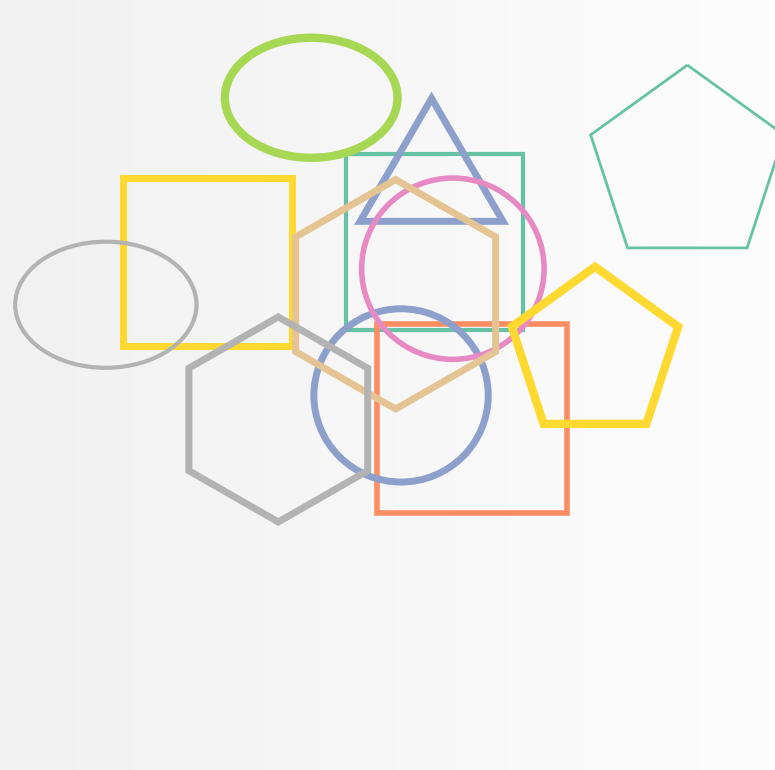[{"shape": "pentagon", "thickness": 1, "radius": 0.66, "center": [0.887, 0.784]}, {"shape": "square", "thickness": 1.5, "radius": 0.57, "center": [0.561, 0.686]}, {"shape": "square", "thickness": 2, "radius": 0.61, "center": [0.609, 0.456]}, {"shape": "triangle", "thickness": 2.5, "radius": 0.53, "center": [0.557, 0.766]}, {"shape": "circle", "thickness": 2.5, "radius": 0.56, "center": [0.518, 0.486]}, {"shape": "circle", "thickness": 2, "radius": 0.59, "center": [0.584, 0.651]}, {"shape": "oval", "thickness": 3, "radius": 0.56, "center": [0.402, 0.873]}, {"shape": "square", "thickness": 2.5, "radius": 0.54, "center": [0.268, 0.66]}, {"shape": "pentagon", "thickness": 3, "radius": 0.56, "center": [0.768, 0.541]}, {"shape": "hexagon", "thickness": 2.5, "radius": 0.74, "center": [0.511, 0.618]}, {"shape": "oval", "thickness": 1.5, "radius": 0.58, "center": [0.137, 0.604]}, {"shape": "hexagon", "thickness": 2.5, "radius": 0.67, "center": [0.359, 0.455]}]